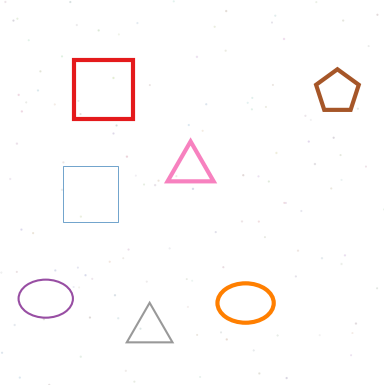[{"shape": "square", "thickness": 3, "radius": 0.38, "center": [0.268, 0.768]}, {"shape": "square", "thickness": 0.5, "radius": 0.36, "center": [0.236, 0.496]}, {"shape": "oval", "thickness": 1.5, "radius": 0.35, "center": [0.119, 0.224]}, {"shape": "oval", "thickness": 3, "radius": 0.37, "center": [0.638, 0.213]}, {"shape": "pentagon", "thickness": 3, "radius": 0.29, "center": [0.876, 0.762]}, {"shape": "triangle", "thickness": 3, "radius": 0.35, "center": [0.495, 0.564]}, {"shape": "triangle", "thickness": 1.5, "radius": 0.34, "center": [0.389, 0.145]}]